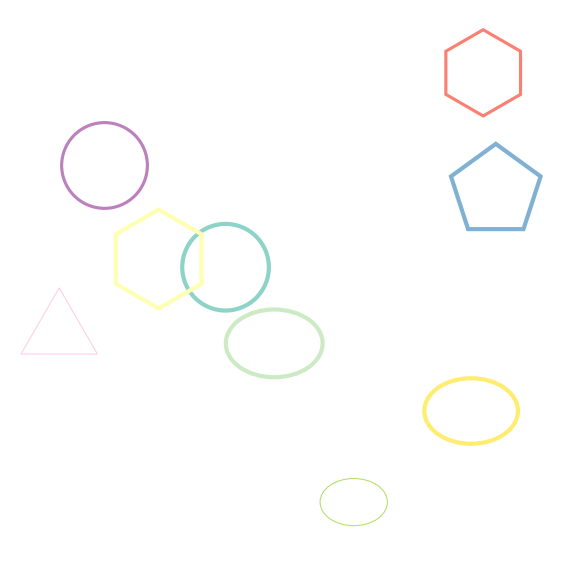[{"shape": "circle", "thickness": 2, "radius": 0.38, "center": [0.391, 0.536]}, {"shape": "hexagon", "thickness": 2, "radius": 0.43, "center": [0.275, 0.551]}, {"shape": "hexagon", "thickness": 1.5, "radius": 0.37, "center": [0.837, 0.873]}, {"shape": "pentagon", "thickness": 2, "radius": 0.41, "center": [0.859, 0.668]}, {"shape": "oval", "thickness": 0.5, "radius": 0.29, "center": [0.613, 0.13]}, {"shape": "triangle", "thickness": 0.5, "radius": 0.38, "center": [0.103, 0.424]}, {"shape": "circle", "thickness": 1.5, "radius": 0.37, "center": [0.181, 0.713]}, {"shape": "oval", "thickness": 2, "radius": 0.42, "center": [0.475, 0.405]}, {"shape": "oval", "thickness": 2, "radius": 0.41, "center": [0.816, 0.287]}]